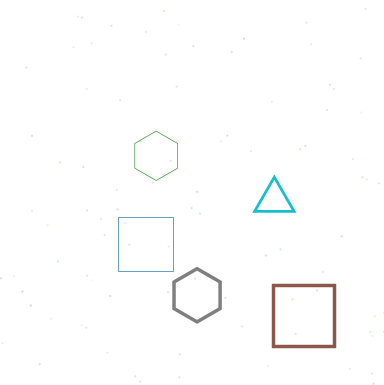[{"shape": "square", "thickness": 0.5, "radius": 0.36, "center": [0.378, 0.366]}, {"shape": "hexagon", "thickness": 0.5, "radius": 0.32, "center": [0.406, 0.595]}, {"shape": "square", "thickness": 2.5, "radius": 0.39, "center": [0.789, 0.18]}, {"shape": "hexagon", "thickness": 2.5, "radius": 0.35, "center": [0.512, 0.233]}, {"shape": "triangle", "thickness": 2, "radius": 0.3, "center": [0.713, 0.481]}]